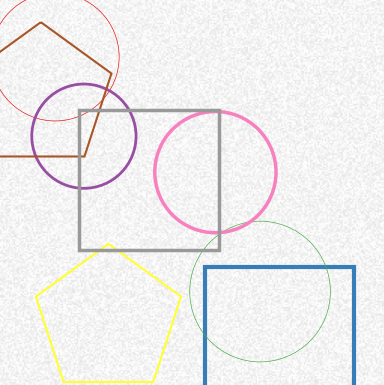[{"shape": "circle", "thickness": 0.5, "radius": 0.83, "center": [0.143, 0.852]}, {"shape": "square", "thickness": 3, "radius": 0.97, "center": [0.726, 0.112]}, {"shape": "circle", "thickness": 0.5, "radius": 0.91, "center": [0.675, 0.243]}, {"shape": "circle", "thickness": 2, "radius": 0.68, "center": [0.218, 0.646]}, {"shape": "pentagon", "thickness": 1.5, "radius": 0.99, "center": [0.282, 0.168]}, {"shape": "pentagon", "thickness": 1.5, "radius": 0.96, "center": [0.106, 0.75]}, {"shape": "circle", "thickness": 2.5, "radius": 0.79, "center": [0.56, 0.553]}, {"shape": "square", "thickness": 2.5, "radius": 0.91, "center": [0.387, 0.532]}]